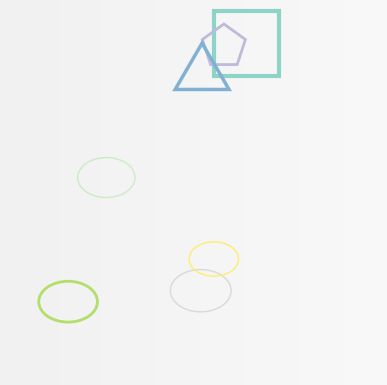[{"shape": "square", "thickness": 3, "radius": 0.42, "center": [0.635, 0.887]}, {"shape": "pentagon", "thickness": 2, "radius": 0.29, "center": [0.578, 0.879]}, {"shape": "triangle", "thickness": 2.5, "radius": 0.4, "center": [0.522, 0.808]}, {"shape": "oval", "thickness": 2, "radius": 0.38, "center": [0.176, 0.216]}, {"shape": "oval", "thickness": 1, "radius": 0.39, "center": [0.518, 0.245]}, {"shape": "oval", "thickness": 1, "radius": 0.37, "center": [0.274, 0.539]}, {"shape": "oval", "thickness": 1, "radius": 0.32, "center": [0.552, 0.327]}]